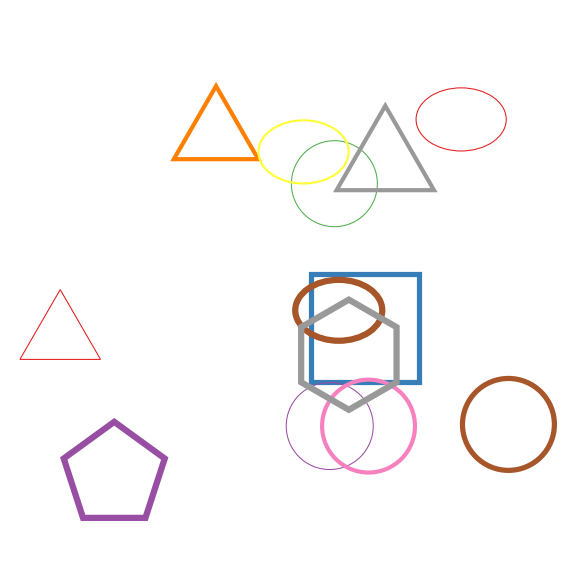[{"shape": "triangle", "thickness": 0.5, "radius": 0.4, "center": [0.104, 0.417]}, {"shape": "oval", "thickness": 0.5, "radius": 0.39, "center": [0.799, 0.792]}, {"shape": "square", "thickness": 2.5, "radius": 0.47, "center": [0.632, 0.431]}, {"shape": "circle", "thickness": 0.5, "radius": 0.37, "center": [0.579, 0.681]}, {"shape": "pentagon", "thickness": 3, "radius": 0.46, "center": [0.198, 0.177]}, {"shape": "circle", "thickness": 0.5, "radius": 0.38, "center": [0.571, 0.261]}, {"shape": "triangle", "thickness": 2, "radius": 0.42, "center": [0.374, 0.766]}, {"shape": "oval", "thickness": 1, "radius": 0.39, "center": [0.526, 0.736]}, {"shape": "oval", "thickness": 3, "radius": 0.38, "center": [0.587, 0.462]}, {"shape": "circle", "thickness": 2.5, "radius": 0.4, "center": [0.88, 0.264]}, {"shape": "circle", "thickness": 2, "radius": 0.4, "center": [0.638, 0.261]}, {"shape": "hexagon", "thickness": 3, "radius": 0.48, "center": [0.604, 0.385]}, {"shape": "triangle", "thickness": 2, "radius": 0.49, "center": [0.667, 0.719]}]